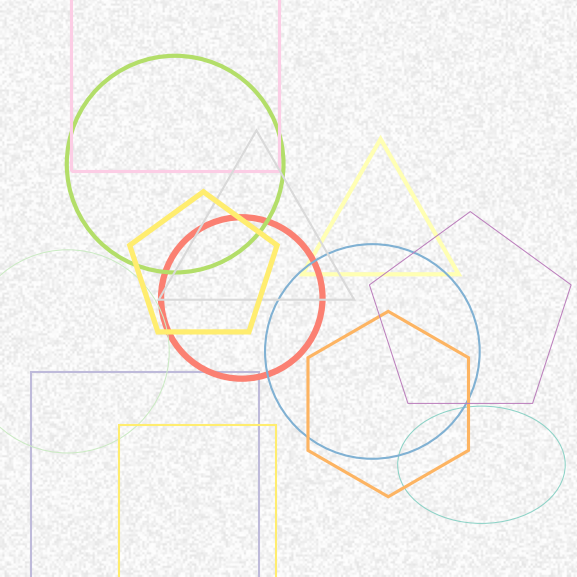[{"shape": "oval", "thickness": 0.5, "radius": 0.73, "center": [0.834, 0.194]}, {"shape": "triangle", "thickness": 2, "radius": 0.78, "center": [0.659, 0.602]}, {"shape": "square", "thickness": 1, "radius": 0.99, "center": [0.252, 0.158]}, {"shape": "circle", "thickness": 3, "radius": 0.7, "center": [0.419, 0.483]}, {"shape": "circle", "thickness": 1, "radius": 0.93, "center": [0.645, 0.391]}, {"shape": "hexagon", "thickness": 1.5, "radius": 0.8, "center": [0.672, 0.299]}, {"shape": "circle", "thickness": 2, "radius": 0.94, "center": [0.303, 0.715]}, {"shape": "square", "thickness": 1.5, "radius": 0.9, "center": [0.302, 0.884]}, {"shape": "triangle", "thickness": 1, "radius": 0.98, "center": [0.444, 0.578]}, {"shape": "pentagon", "thickness": 0.5, "radius": 0.92, "center": [0.814, 0.449]}, {"shape": "circle", "thickness": 0.5, "radius": 0.88, "center": [0.117, 0.391]}, {"shape": "pentagon", "thickness": 2.5, "radius": 0.67, "center": [0.352, 0.533]}, {"shape": "square", "thickness": 1, "radius": 0.68, "center": [0.342, 0.127]}]